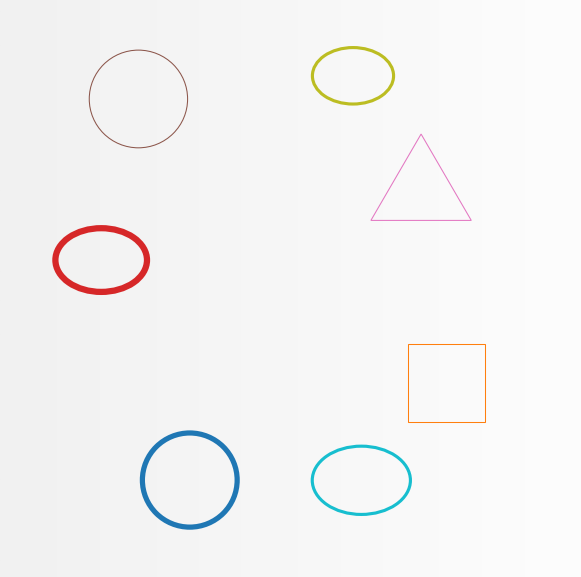[{"shape": "circle", "thickness": 2.5, "radius": 0.41, "center": [0.327, 0.168]}, {"shape": "square", "thickness": 0.5, "radius": 0.33, "center": [0.768, 0.336]}, {"shape": "oval", "thickness": 3, "radius": 0.39, "center": [0.174, 0.549]}, {"shape": "circle", "thickness": 0.5, "radius": 0.42, "center": [0.238, 0.828]}, {"shape": "triangle", "thickness": 0.5, "radius": 0.5, "center": [0.724, 0.667]}, {"shape": "oval", "thickness": 1.5, "radius": 0.35, "center": [0.607, 0.868]}, {"shape": "oval", "thickness": 1.5, "radius": 0.42, "center": [0.622, 0.167]}]